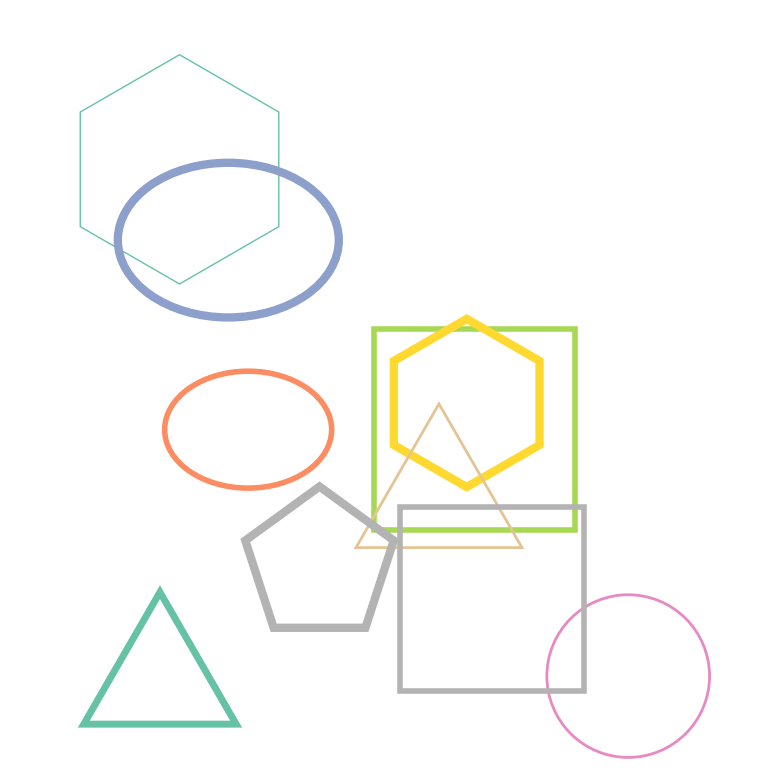[{"shape": "triangle", "thickness": 2.5, "radius": 0.57, "center": [0.208, 0.117]}, {"shape": "hexagon", "thickness": 0.5, "radius": 0.74, "center": [0.233, 0.78]}, {"shape": "oval", "thickness": 2, "radius": 0.54, "center": [0.322, 0.442]}, {"shape": "oval", "thickness": 3, "radius": 0.72, "center": [0.297, 0.688]}, {"shape": "circle", "thickness": 1, "radius": 0.53, "center": [0.816, 0.122]}, {"shape": "square", "thickness": 2, "radius": 0.65, "center": [0.616, 0.442]}, {"shape": "hexagon", "thickness": 3, "radius": 0.55, "center": [0.606, 0.477]}, {"shape": "triangle", "thickness": 1, "radius": 0.62, "center": [0.57, 0.351]}, {"shape": "square", "thickness": 2, "radius": 0.6, "center": [0.639, 0.222]}, {"shape": "pentagon", "thickness": 3, "radius": 0.51, "center": [0.415, 0.267]}]